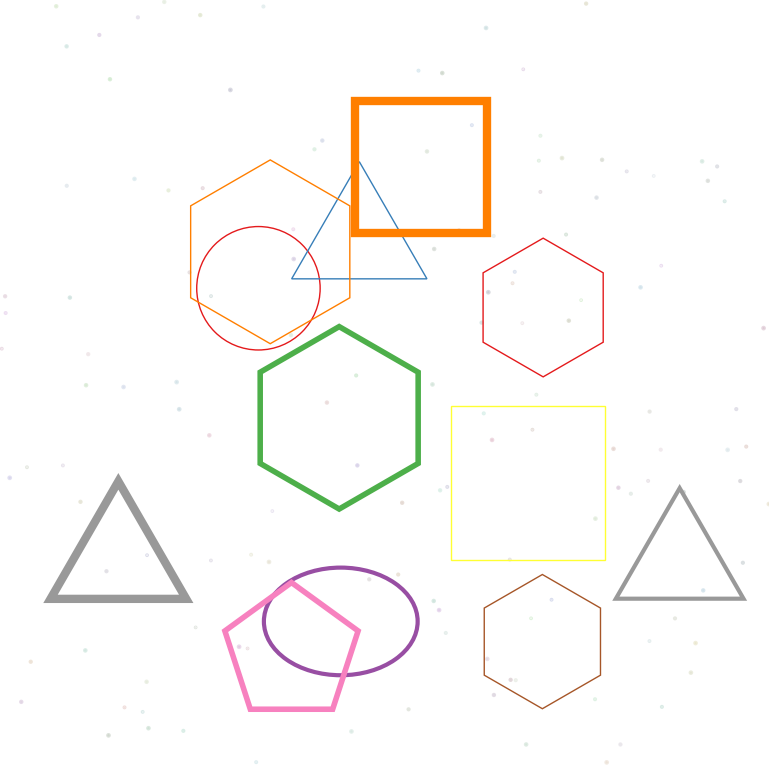[{"shape": "circle", "thickness": 0.5, "radius": 0.4, "center": [0.336, 0.626]}, {"shape": "hexagon", "thickness": 0.5, "radius": 0.45, "center": [0.705, 0.601]}, {"shape": "triangle", "thickness": 0.5, "radius": 0.51, "center": [0.467, 0.689]}, {"shape": "hexagon", "thickness": 2, "radius": 0.59, "center": [0.44, 0.457]}, {"shape": "oval", "thickness": 1.5, "radius": 0.5, "center": [0.443, 0.193]}, {"shape": "hexagon", "thickness": 0.5, "radius": 0.6, "center": [0.351, 0.673]}, {"shape": "square", "thickness": 3, "radius": 0.43, "center": [0.547, 0.783]}, {"shape": "square", "thickness": 0.5, "radius": 0.5, "center": [0.686, 0.373]}, {"shape": "hexagon", "thickness": 0.5, "radius": 0.44, "center": [0.704, 0.167]}, {"shape": "pentagon", "thickness": 2, "radius": 0.45, "center": [0.379, 0.153]}, {"shape": "triangle", "thickness": 1.5, "radius": 0.48, "center": [0.883, 0.27]}, {"shape": "triangle", "thickness": 3, "radius": 0.51, "center": [0.154, 0.273]}]